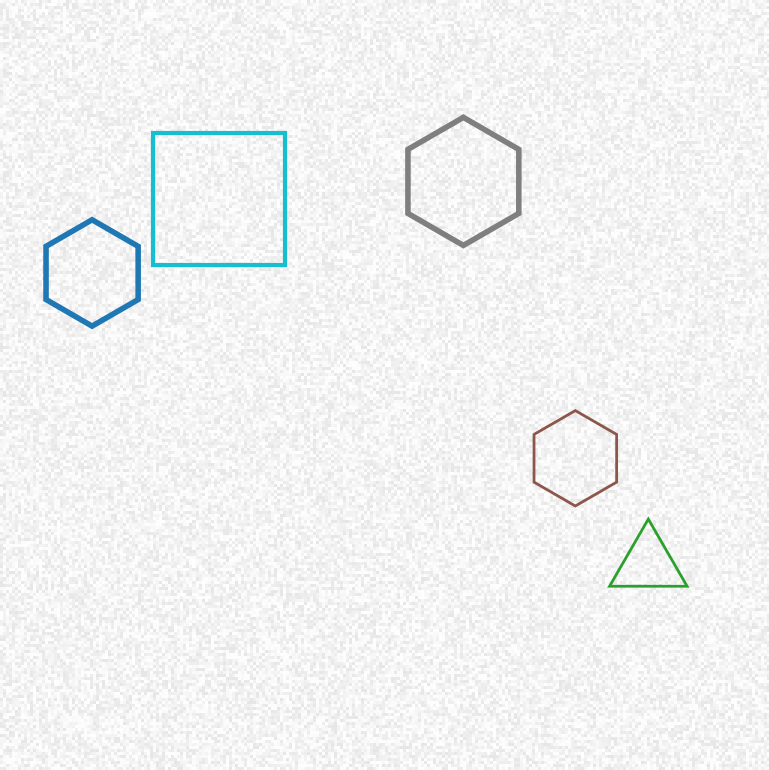[{"shape": "hexagon", "thickness": 2, "radius": 0.35, "center": [0.12, 0.646]}, {"shape": "triangle", "thickness": 1, "radius": 0.29, "center": [0.842, 0.268]}, {"shape": "hexagon", "thickness": 1, "radius": 0.31, "center": [0.747, 0.405]}, {"shape": "hexagon", "thickness": 2, "radius": 0.42, "center": [0.602, 0.764]}, {"shape": "square", "thickness": 1.5, "radius": 0.43, "center": [0.284, 0.742]}]